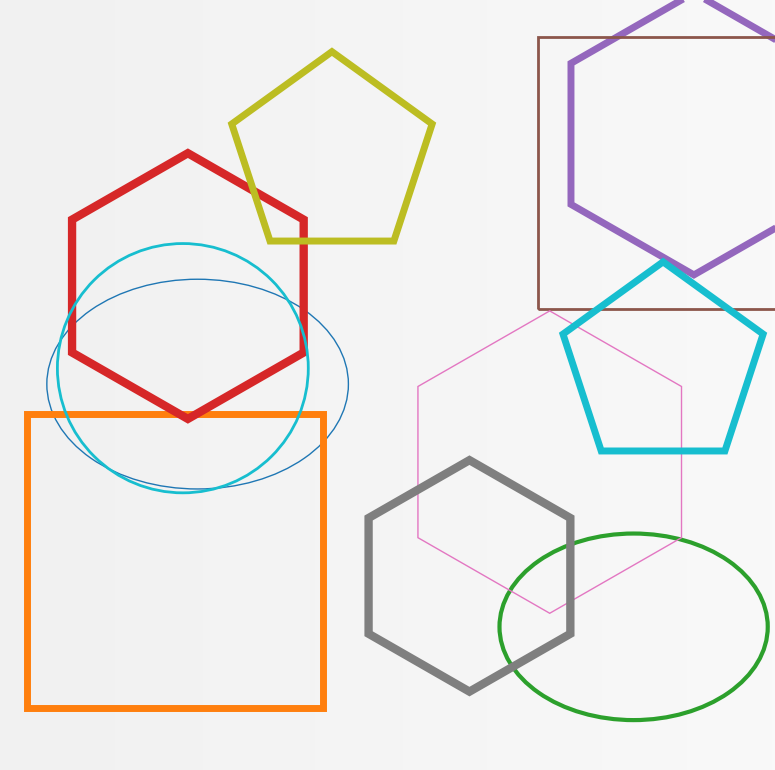[{"shape": "oval", "thickness": 0.5, "radius": 0.97, "center": [0.255, 0.501]}, {"shape": "square", "thickness": 2.5, "radius": 0.95, "center": [0.226, 0.271]}, {"shape": "oval", "thickness": 1.5, "radius": 0.87, "center": [0.818, 0.186]}, {"shape": "hexagon", "thickness": 3, "radius": 0.86, "center": [0.242, 0.629]}, {"shape": "hexagon", "thickness": 2.5, "radius": 0.92, "center": [0.895, 0.826]}, {"shape": "square", "thickness": 1, "radius": 0.88, "center": [0.87, 0.775]}, {"shape": "hexagon", "thickness": 0.5, "radius": 0.98, "center": [0.709, 0.4]}, {"shape": "hexagon", "thickness": 3, "radius": 0.75, "center": [0.606, 0.252]}, {"shape": "pentagon", "thickness": 2.5, "radius": 0.68, "center": [0.428, 0.797]}, {"shape": "circle", "thickness": 1, "radius": 0.81, "center": [0.236, 0.522]}, {"shape": "pentagon", "thickness": 2.5, "radius": 0.68, "center": [0.856, 0.524]}]